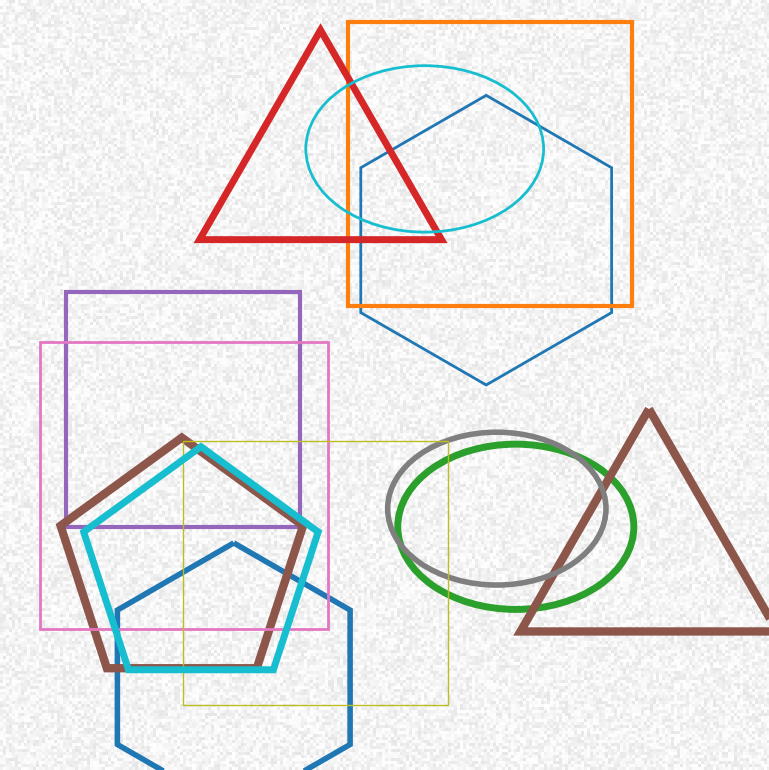[{"shape": "hexagon", "thickness": 1, "radius": 0.94, "center": [0.631, 0.688]}, {"shape": "hexagon", "thickness": 2, "radius": 0.87, "center": [0.304, 0.12]}, {"shape": "square", "thickness": 1.5, "radius": 0.92, "center": [0.636, 0.787]}, {"shape": "oval", "thickness": 2.5, "radius": 0.77, "center": [0.67, 0.316]}, {"shape": "triangle", "thickness": 2.5, "radius": 0.91, "center": [0.416, 0.779]}, {"shape": "square", "thickness": 1.5, "radius": 0.76, "center": [0.238, 0.468]}, {"shape": "triangle", "thickness": 3, "radius": 0.96, "center": [0.843, 0.276]}, {"shape": "pentagon", "thickness": 3, "radius": 0.83, "center": [0.236, 0.266]}, {"shape": "square", "thickness": 1, "radius": 0.93, "center": [0.239, 0.369]}, {"shape": "oval", "thickness": 2, "radius": 0.71, "center": [0.645, 0.339]}, {"shape": "square", "thickness": 0.5, "radius": 0.86, "center": [0.41, 0.256]}, {"shape": "pentagon", "thickness": 2.5, "radius": 0.8, "center": [0.261, 0.26]}, {"shape": "oval", "thickness": 1, "radius": 0.77, "center": [0.552, 0.807]}]